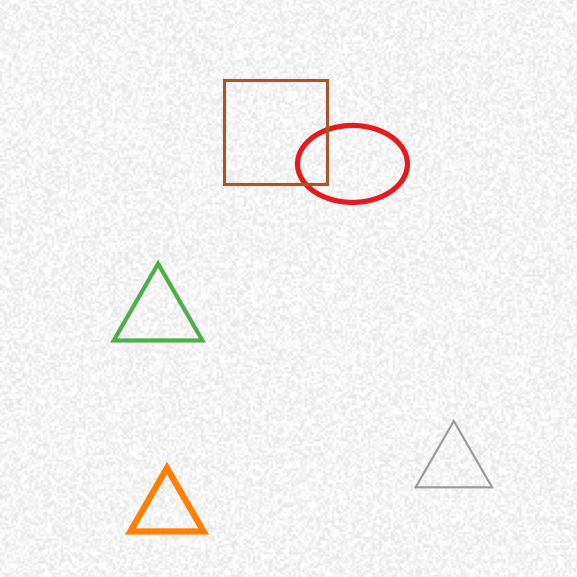[{"shape": "oval", "thickness": 2.5, "radius": 0.48, "center": [0.61, 0.715]}, {"shape": "triangle", "thickness": 2, "radius": 0.44, "center": [0.274, 0.454]}, {"shape": "triangle", "thickness": 3, "radius": 0.37, "center": [0.289, 0.115]}, {"shape": "square", "thickness": 1.5, "radius": 0.45, "center": [0.477, 0.77]}, {"shape": "triangle", "thickness": 1, "radius": 0.38, "center": [0.786, 0.194]}]